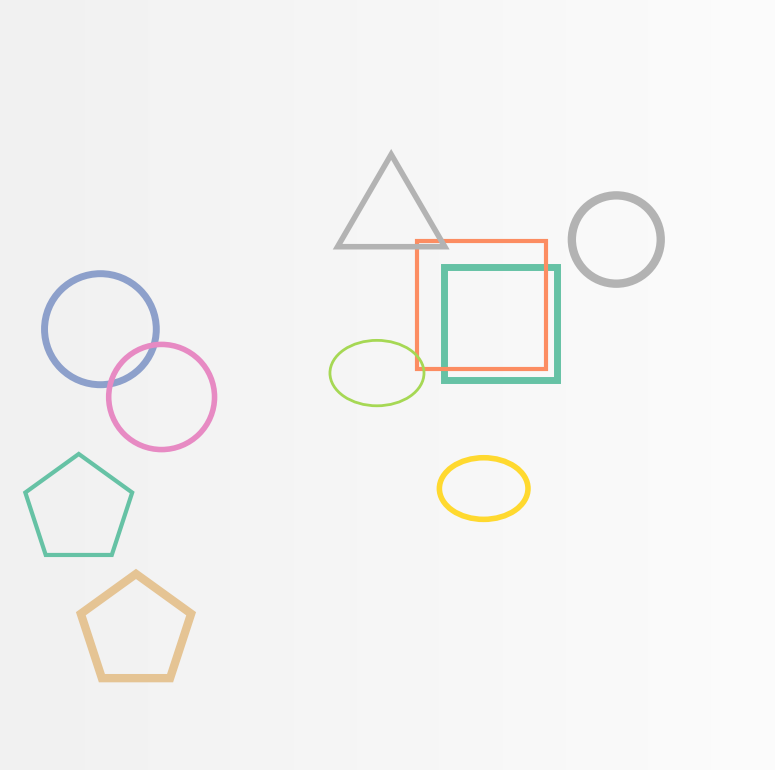[{"shape": "pentagon", "thickness": 1.5, "radius": 0.36, "center": [0.102, 0.338]}, {"shape": "square", "thickness": 2.5, "radius": 0.37, "center": [0.646, 0.58]}, {"shape": "square", "thickness": 1.5, "radius": 0.41, "center": [0.621, 0.604]}, {"shape": "circle", "thickness": 2.5, "radius": 0.36, "center": [0.13, 0.572]}, {"shape": "circle", "thickness": 2, "radius": 0.34, "center": [0.209, 0.484]}, {"shape": "oval", "thickness": 1, "radius": 0.3, "center": [0.486, 0.515]}, {"shape": "oval", "thickness": 2, "radius": 0.29, "center": [0.624, 0.366]}, {"shape": "pentagon", "thickness": 3, "radius": 0.37, "center": [0.175, 0.18]}, {"shape": "triangle", "thickness": 2, "radius": 0.4, "center": [0.505, 0.72]}, {"shape": "circle", "thickness": 3, "radius": 0.29, "center": [0.795, 0.689]}]